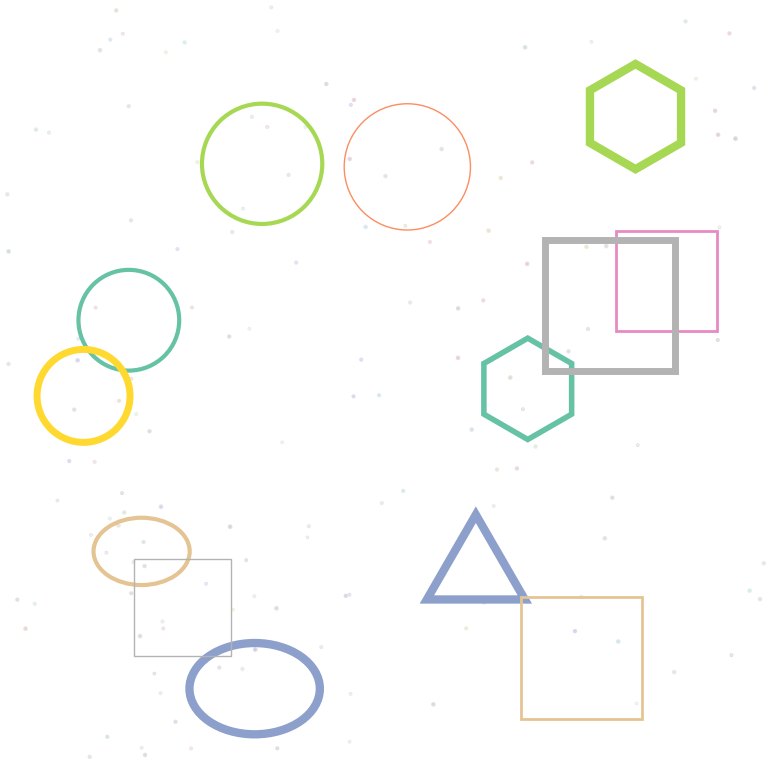[{"shape": "circle", "thickness": 1.5, "radius": 0.33, "center": [0.167, 0.584]}, {"shape": "hexagon", "thickness": 2, "radius": 0.33, "center": [0.685, 0.495]}, {"shape": "circle", "thickness": 0.5, "radius": 0.41, "center": [0.529, 0.783]}, {"shape": "triangle", "thickness": 3, "radius": 0.37, "center": [0.618, 0.258]}, {"shape": "oval", "thickness": 3, "radius": 0.42, "center": [0.331, 0.106]}, {"shape": "square", "thickness": 1, "radius": 0.33, "center": [0.865, 0.635]}, {"shape": "hexagon", "thickness": 3, "radius": 0.34, "center": [0.825, 0.849]}, {"shape": "circle", "thickness": 1.5, "radius": 0.39, "center": [0.34, 0.787]}, {"shape": "circle", "thickness": 2.5, "radius": 0.3, "center": [0.108, 0.486]}, {"shape": "oval", "thickness": 1.5, "radius": 0.31, "center": [0.184, 0.284]}, {"shape": "square", "thickness": 1, "radius": 0.39, "center": [0.755, 0.145]}, {"shape": "square", "thickness": 2.5, "radius": 0.42, "center": [0.792, 0.603]}, {"shape": "square", "thickness": 0.5, "radius": 0.32, "center": [0.237, 0.211]}]